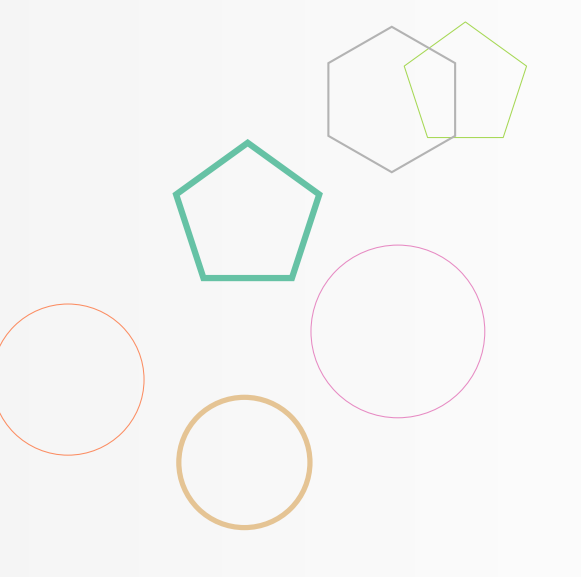[{"shape": "pentagon", "thickness": 3, "radius": 0.65, "center": [0.426, 0.622]}, {"shape": "circle", "thickness": 0.5, "radius": 0.65, "center": [0.117, 0.342]}, {"shape": "circle", "thickness": 0.5, "radius": 0.75, "center": [0.685, 0.425]}, {"shape": "pentagon", "thickness": 0.5, "radius": 0.55, "center": [0.801, 0.85]}, {"shape": "circle", "thickness": 2.5, "radius": 0.56, "center": [0.42, 0.198]}, {"shape": "hexagon", "thickness": 1, "radius": 0.63, "center": [0.674, 0.827]}]